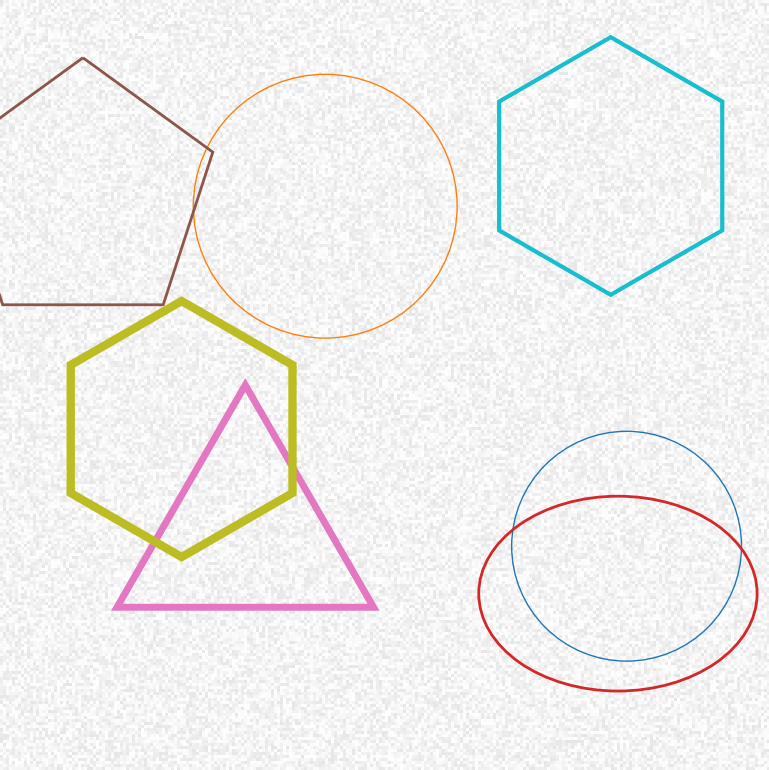[{"shape": "circle", "thickness": 0.5, "radius": 0.75, "center": [0.814, 0.291]}, {"shape": "circle", "thickness": 0.5, "radius": 0.86, "center": [0.422, 0.732]}, {"shape": "oval", "thickness": 1, "radius": 0.9, "center": [0.803, 0.229]}, {"shape": "pentagon", "thickness": 1, "radius": 0.89, "center": [0.108, 0.748]}, {"shape": "triangle", "thickness": 2.5, "radius": 0.96, "center": [0.319, 0.308]}, {"shape": "hexagon", "thickness": 3, "radius": 0.83, "center": [0.236, 0.443]}, {"shape": "hexagon", "thickness": 1.5, "radius": 0.84, "center": [0.793, 0.784]}]